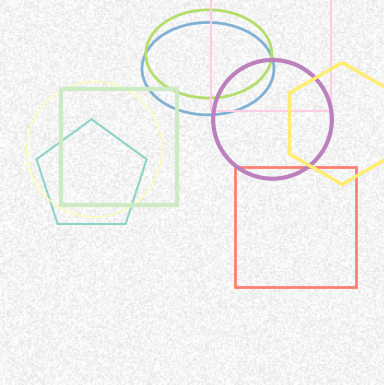[{"shape": "pentagon", "thickness": 1.5, "radius": 0.75, "center": [0.238, 0.54]}, {"shape": "circle", "thickness": 1, "radius": 0.88, "center": [0.245, 0.612]}, {"shape": "square", "thickness": 2, "radius": 0.78, "center": [0.768, 0.41]}, {"shape": "oval", "thickness": 2, "radius": 0.86, "center": [0.54, 0.822]}, {"shape": "oval", "thickness": 2, "radius": 0.82, "center": [0.542, 0.86]}, {"shape": "square", "thickness": 1.5, "radius": 0.78, "center": [0.704, 0.867]}, {"shape": "circle", "thickness": 3, "radius": 0.77, "center": [0.708, 0.69]}, {"shape": "square", "thickness": 3, "radius": 0.75, "center": [0.31, 0.618]}, {"shape": "hexagon", "thickness": 2.5, "radius": 0.79, "center": [0.889, 0.679]}]